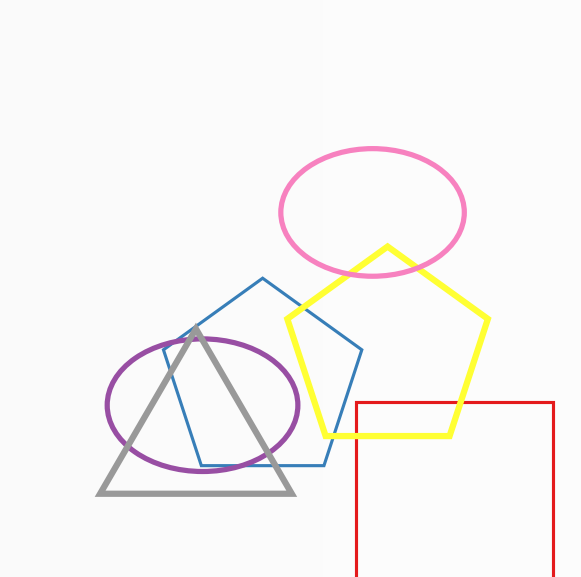[{"shape": "square", "thickness": 1.5, "radius": 0.85, "center": [0.782, 0.133]}, {"shape": "pentagon", "thickness": 1.5, "radius": 0.9, "center": [0.452, 0.338]}, {"shape": "oval", "thickness": 2.5, "radius": 0.82, "center": [0.348, 0.297]}, {"shape": "pentagon", "thickness": 3, "radius": 0.91, "center": [0.667, 0.391]}, {"shape": "oval", "thickness": 2.5, "radius": 0.79, "center": [0.641, 0.631]}, {"shape": "triangle", "thickness": 3, "radius": 0.95, "center": [0.337, 0.239]}]